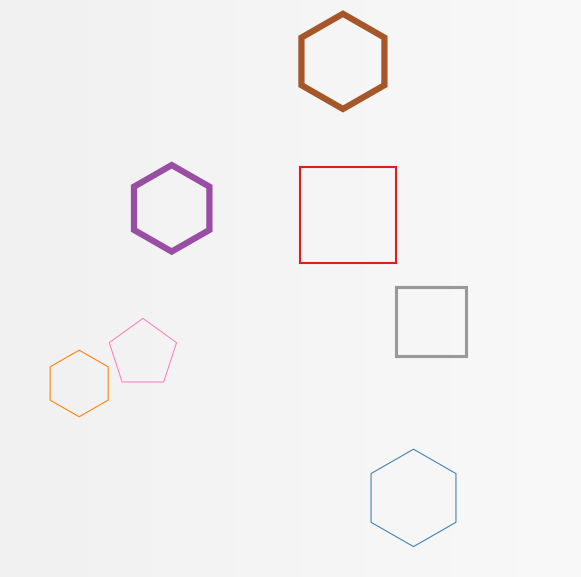[{"shape": "square", "thickness": 1, "radius": 0.41, "center": [0.599, 0.627]}, {"shape": "hexagon", "thickness": 0.5, "radius": 0.42, "center": [0.711, 0.137]}, {"shape": "hexagon", "thickness": 3, "radius": 0.37, "center": [0.295, 0.638]}, {"shape": "hexagon", "thickness": 0.5, "radius": 0.29, "center": [0.136, 0.335]}, {"shape": "hexagon", "thickness": 3, "radius": 0.41, "center": [0.59, 0.893]}, {"shape": "pentagon", "thickness": 0.5, "radius": 0.3, "center": [0.246, 0.387]}, {"shape": "square", "thickness": 1.5, "radius": 0.3, "center": [0.742, 0.443]}]